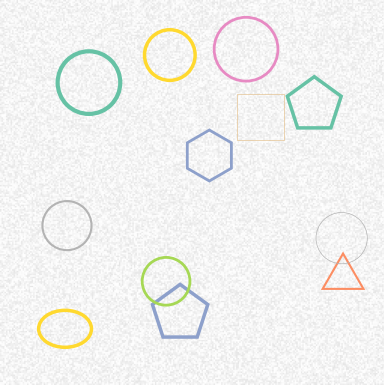[{"shape": "circle", "thickness": 3, "radius": 0.41, "center": [0.231, 0.785]}, {"shape": "pentagon", "thickness": 2.5, "radius": 0.37, "center": [0.816, 0.727]}, {"shape": "triangle", "thickness": 1.5, "radius": 0.31, "center": [0.891, 0.28]}, {"shape": "hexagon", "thickness": 2, "radius": 0.33, "center": [0.544, 0.596]}, {"shape": "pentagon", "thickness": 2.5, "radius": 0.38, "center": [0.468, 0.186]}, {"shape": "circle", "thickness": 2, "radius": 0.41, "center": [0.639, 0.872]}, {"shape": "circle", "thickness": 2, "radius": 0.31, "center": [0.431, 0.269]}, {"shape": "oval", "thickness": 2.5, "radius": 0.34, "center": [0.169, 0.146]}, {"shape": "circle", "thickness": 2.5, "radius": 0.33, "center": [0.441, 0.857]}, {"shape": "square", "thickness": 0.5, "radius": 0.3, "center": [0.676, 0.696]}, {"shape": "circle", "thickness": 1.5, "radius": 0.32, "center": [0.174, 0.414]}, {"shape": "circle", "thickness": 0.5, "radius": 0.33, "center": [0.887, 0.382]}]